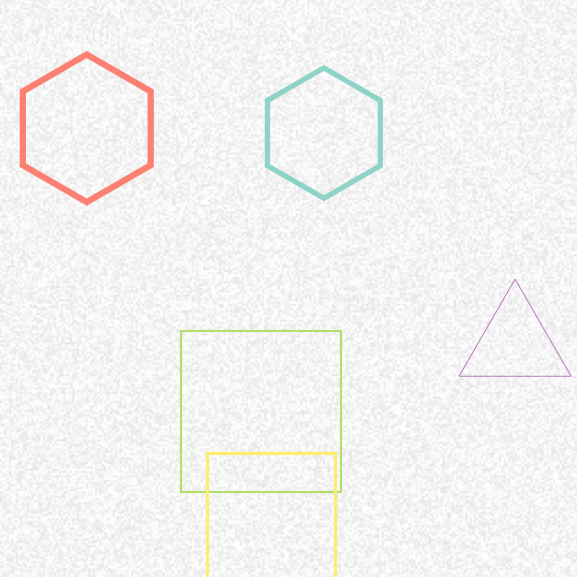[{"shape": "hexagon", "thickness": 2.5, "radius": 0.56, "center": [0.561, 0.769]}, {"shape": "hexagon", "thickness": 3, "radius": 0.64, "center": [0.15, 0.777]}, {"shape": "square", "thickness": 1, "radius": 0.69, "center": [0.452, 0.287]}, {"shape": "triangle", "thickness": 0.5, "radius": 0.56, "center": [0.892, 0.404]}, {"shape": "square", "thickness": 1.5, "radius": 0.55, "center": [0.469, 0.104]}]